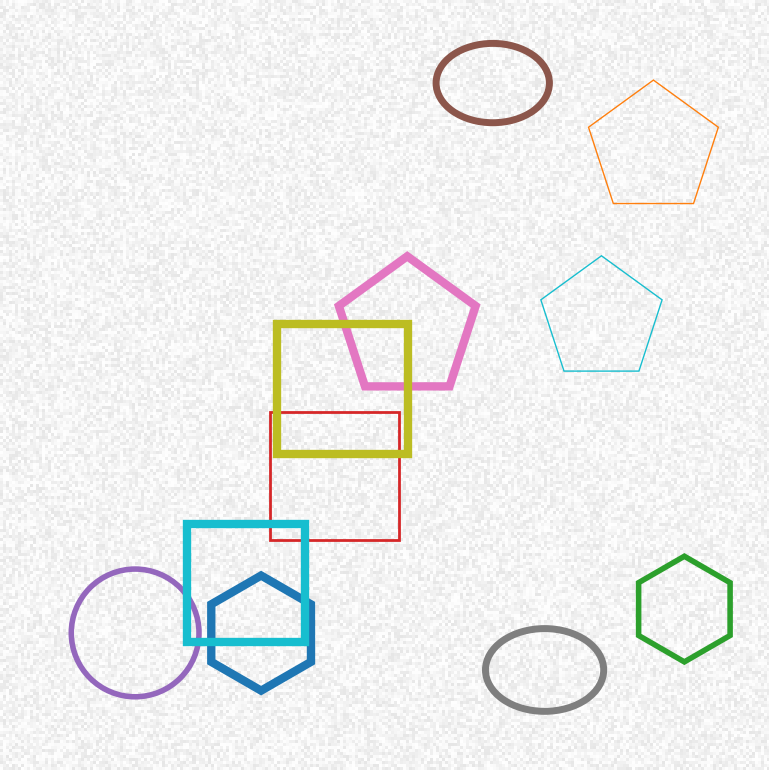[{"shape": "hexagon", "thickness": 3, "radius": 0.37, "center": [0.339, 0.178]}, {"shape": "pentagon", "thickness": 0.5, "radius": 0.44, "center": [0.849, 0.807]}, {"shape": "hexagon", "thickness": 2, "radius": 0.34, "center": [0.889, 0.209]}, {"shape": "square", "thickness": 1, "radius": 0.42, "center": [0.434, 0.382]}, {"shape": "circle", "thickness": 2, "radius": 0.41, "center": [0.176, 0.178]}, {"shape": "oval", "thickness": 2.5, "radius": 0.37, "center": [0.64, 0.892]}, {"shape": "pentagon", "thickness": 3, "radius": 0.47, "center": [0.529, 0.574]}, {"shape": "oval", "thickness": 2.5, "radius": 0.38, "center": [0.707, 0.13]}, {"shape": "square", "thickness": 3, "radius": 0.42, "center": [0.444, 0.495]}, {"shape": "square", "thickness": 3, "radius": 0.38, "center": [0.319, 0.242]}, {"shape": "pentagon", "thickness": 0.5, "radius": 0.41, "center": [0.781, 0.585]}]